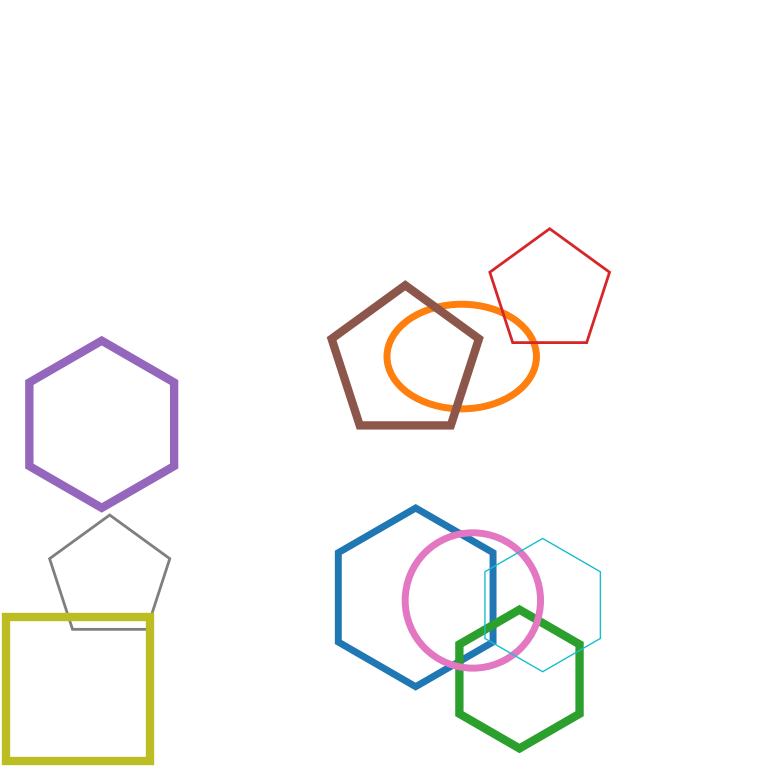[{"shape": "hexagon", "thickness": 2.5, "radius": 0.58, "center": [0.54, 0.224]}, {"shape": "oval", "thickness": 2.5, "radius": 0.49, "center": [0.6, 0.537]}, {"shape": "hexagon", "thickness": 3, "radius": 0.45, "center": [0.675, 0.118]}, {"shape": "pentagon", "thickness": 1, "radius": 0.41, "center": [0.714, 0.621]}, {"shape": "hexagon", "thickness": 3, "radius": 0.54, "center": [0.132, 0.449]}, {"shape": "pentagon", "thickness": 3, "radius": 0.5, "center": [0.526, 0.529]}, {"shape": "circle", "thickness": 2.5, "radius": 0.44, "center": [0.614, 0.22]}, {"shape": "pentagon", "thickness": 1, "radius": 0.41, "center": [0.142, 0.249]}, {"shape": "square", "thickness": 3, "radius": 0.47, "center": [0.101, 0.105]}, {"shape": "hexagon", "thickness": 0.5, "radius": 0.43, "center": [0.705, 0.214]}]